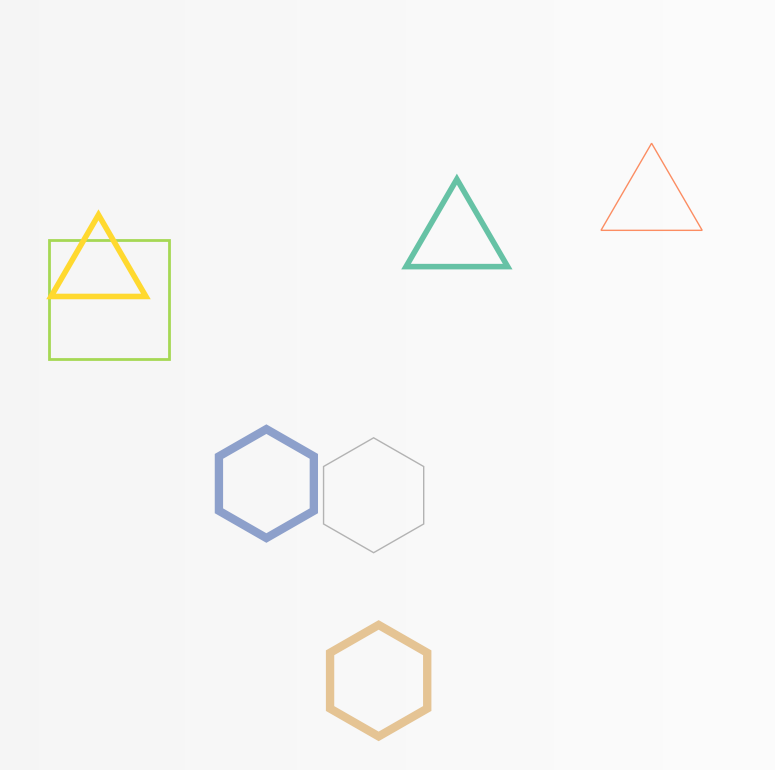[{"shape": "triangle", "thickness": 2, "radius": 0.38, "center": [0.589, 0.692]}, {"shape": "triangle", "thickness": 0.5, "radius": 0.38, "center": [0.841, 0.739]}, {"shape": "hexagon", "thickness": 3, "radius": 0.35, "center": [0.344, 0.372]}, {"shape": "square", "thickness": 1, "radius": 0.39, "center": [0.141, 0.611]}, {"shape": "triangle", "thickness": 2, "radius": 0.35, "center": [0.127, 0.65]}, {"shape": "hexagon", "thickness": 3, "radius": 0.36, "center": [0.489, 0.116]}, {"shape": "hexagon", "thickness": 0.5, "radius": 0.37, "center": [0.482, 0.357]}]